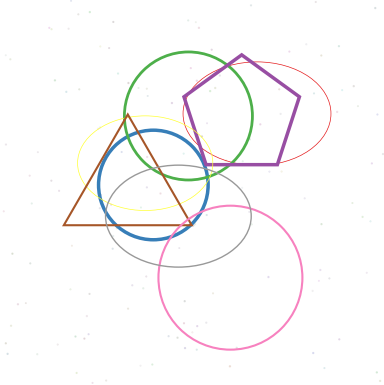[{"shape": "oval", "thickness": 0.5, "radius": 0.96, "center": [0.668, 0.705]}, {"shape": "circle", "thickness": 2.5, "radius": 0.71, "center": [0.398, 0.52]}, {"shape": "circle", "thickness": 2, "radius": 0.83, "center": [0.489, 0.699]}, {"shape": "pentagon", "thickness": 2.5, "radius": 0.79, "center": [0.628, 0.7]}, {"shape": "oval", "thickness": 0.5, "radius": 0.88, "center": [0.377, 0.576]}, {"shape": "triangle", "thickness": 1.5, "radius": 0.96, "center": [0.332, 0.511]}, {"shape": "circle", "thickness": 1.5, "radius": 0.93, "center": [0.598, 0.279]}, {"shape": "oval", "thickness": 1, "radius": 0.95, "center": [0.463, 0.439]}]